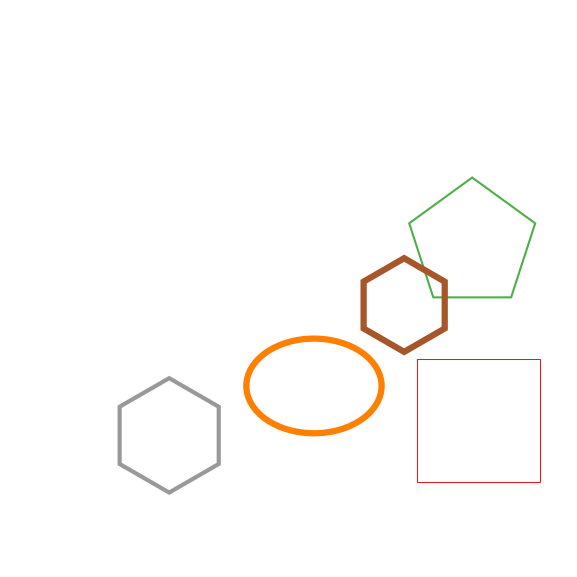[{"shape": "square", "thickness": 0.5, "radius": 0.53, "center": [0.828, 0.271]}, {"shape": "pentagon", "thickness": 1, "radius": 0.57, "center": [0.818, 0.577]}, {"shape": "oval", "thickness": 3, "radius": 0.59, "center": [0.544, 0.331]}, {"shape": "hexagon", "thickness": 3, "radius": 0.41, "center": [0.7, 0.471]}, {"shape": "hexagon", "thickness": 2, "radius": 0.5, "center": [0.293, 0.245]}]